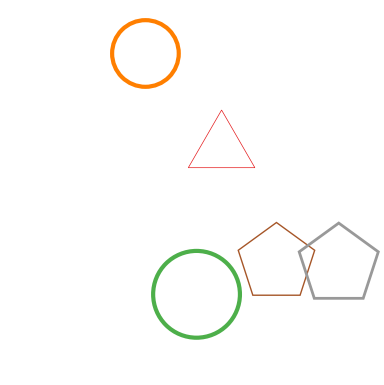[{"shape": "triangle", "thickness": 0.5, "radius": 0.5, "center": [0.576, 0.614]}, {"shape": "circle", "thickness": 3, "radius": 0.56, "center": [0.51, 0.236]}, {"shape": "circle", "thickness": 3, "radius": 0.43, "center": [0.378, 0.861]}, {"shape": "pentagon", "thickness": 1, "radius": 0.52, "center": [0.718, 0.318]}, {"shape": "pentagon", "thickness": 2, "radius": 0.54, "center": [0.88, 0.313]}]